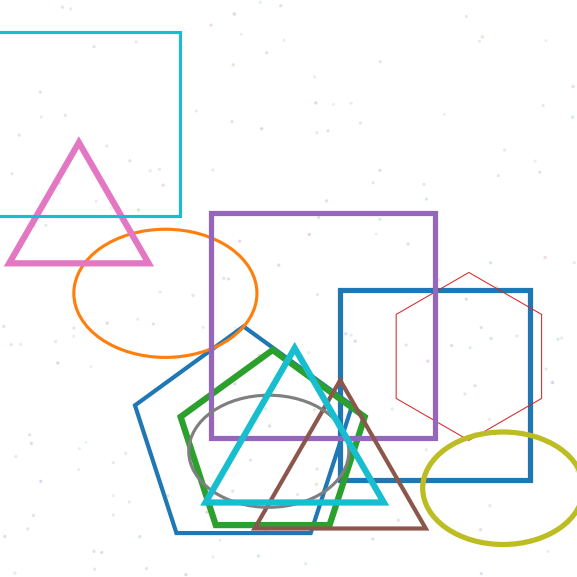[{"shape": "pentagon", "thickness": 2, "radius": 0.99, "center": [0.422, 0.236]}, {"shape": "square", "thickness": 2.5, "radius": 0.82, "center": [0.753, 0.332]}, {"shape": "oval", "thickness": 1.5, "radius": 0.79, "center": [0.286, 0.491]}, {"shape": "pentagon", "thickness": 3, "radius": 0.84, "center": [0.472, 0.226]}, {"shape": "hexagon", "thickness": 0.5, "radius": 0.73, "center": [0.812, 0.382]}, {"shape": "square", "thickness": 2.5, "radius": 0.97, "center": [0.559, 0.436]}, {"shape": "triangle", "thickness": 2, "radius": 0.86, "center": [0.589, 0.17]}, {"shape": "triangle", "thickness": 3, "radius": 0.7, "center": [0.137, 0.613]}, {"shape": "oval", "thickness": 1.5, "radius": 0.69, "center": [0.465, 0.218]}, {"shape": "oval", "thickness": 2.5, "radius": 0.7, "center": [0.871, 0.154]}, {"shape": "square", "thickness": 1.5, "radius": 0.8, "center": [0.153, 0.784]}, {"shape": "triangle", "thickness": 3, "radius": 0.89, "center": [0.51, 0.218]}]